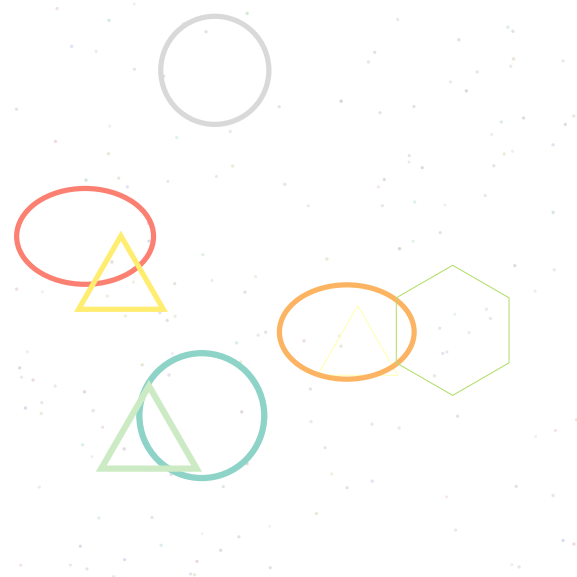[{"shape": "circle", "thickness": 3, "radius": 0.54, "center": [0.349, 0.279]}, {"shape": "triangle", "thickness": 0.5, "radius": 0.4, "center": [0.619, 0.39]}, {"shape": "oval", "thickness": 2.5, "radius": 0.59, "center": [0.147, 0.59]}, {"shape": "oval", "thickness": 2.5, "radius": 0.58, "center": [0.6, 0.424]}, {"shape": "hexagon", "thickness": 0.5, "radius": 0.56, "center": [0.784, 0.427]}, {"shape": "circle", "thickness": 2.5, "radius": 0.47, "center": [0.372, 0.877]}, {"shape": "triangle", "thickness": 3, "radius": 0.48, "center": [0.258, 0.235]}, {"shape": "triangle", "thickness": 2.5, "radius": 0.42, "center": [0.209, 0.506]}]